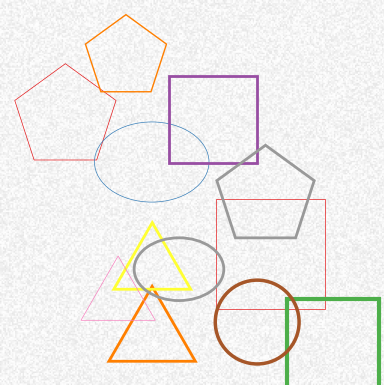[{"shape": "square", "thickness": 0.5, "radius": 0.71, "center": [0.703, 0.34]}, {"shape": "pentagon", "thickness": 0.5, "radius": 0.69, "center": [0.17, 0.696]}, {"shape": "oval", "thickness": 0.5, "radius": 0.74, "center": [0.394, 0.579]}, {"shape": "square", "thickness": 3, "radius": 0.59, "center": [0.865, 0.104]}, {"shape": "square", "thickness": 2, "radius": 0.57, "center": [0.553, 0.69]}, {"shape": "pentagon", "thickness": 1, "radius": 0.55, "center": [0.327, 0.851]}, {"shape": "triangle", "thickness": 2, "radius": 0.65, "center": [0.395, 0.126]}, {"shape": "triangle", "thickness": 2, "radius": 0.58, "center": [0.395, 0.306]}, {"shape": "circle", "thickness": 2.5, "radius": 0.54, "center": [0.668, 0.164]}, {"shape": "triangle", "thickness": 0.5, "radius": 0.56, "center": [0.307, 0.224]}, {"shape": "pentagon", "thickness": 2, "radius": 0.66, "center": [0.69, 0.49]}, {"shape": "oval", "thickness": 2, "radius": 0.58, "center": [0.465, 0.301]}]